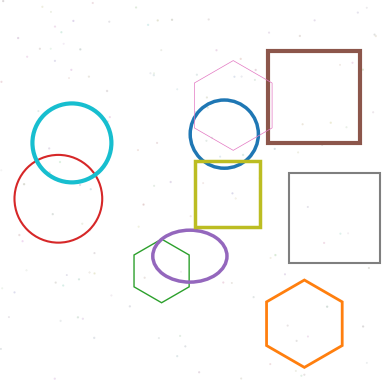[{"shape": "circle", "thickness": 2.5, "radius": 0.44, "center": [0.583, 0.652]}, {"shape": "hexagon", "thickness": 2, "radius": 0.57, "center": [0.791, 0.159]}, {"shape": "hexagon", "thickness": 1, "radius": 0.41, "center": [0.42, 0.296]}, {"shape": "circle", "thickness": 1.5, "radius": 0.57, "center": [0.152, 0.484]}, {"shape": "oval", "thickness": 2.5, "radius": 0.48, "center": [0.493, 0.335]}, {"shape": "square", "thickness": 3, "radius": 0.6, "center": [0.816, 0.748]}, {"shape": "hexagon", "thickness": 0.5, "radius": 0.58, "center": [0.606, 0.726]}, {"shape": "square", "thickness": 1.5, "radius": 0.59, "center": [0.869, 0.434]}, {"shape": "square", "thickness": 2.5, "radius": 0.43, "center": [0.591, 0.497]}, {"shape": "circle", "thickness": 3, "radius": 0.51, "center": [0.187, 0.629]}]